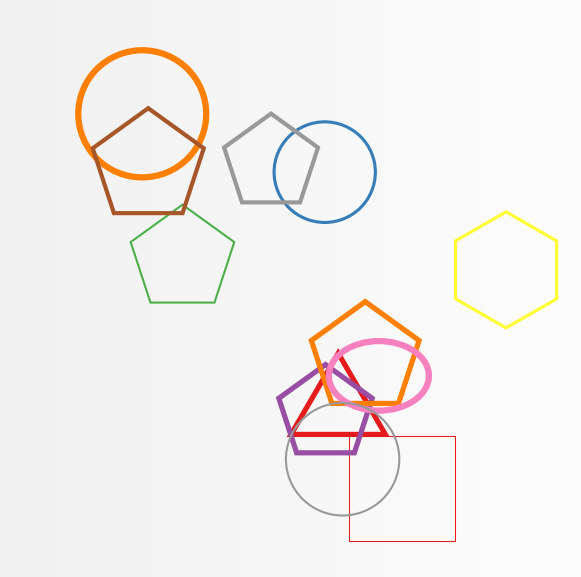[{"shape": "triangle", "thickness": 2.5, "radius": 0.47, "center": [0.582, 0.294]}, {"shape": "square", "thickness": 0.5, "radius": 0.45, "center": [0.692, 0.153]}, {"shape": "circle", "thickness": 1.5, "radius": 0.44, "center": [0.559, 0.701]}, {"shape": "pentagon", "thickness": 1, "radius": 0.47, "center": [0.314, 0.551]}, {"shape": "pentagon", "thickness": 2.5, "radius": 0.42, "center": [0.56, 0.283]}, {"shape": "pentagon", "thickness": 2.5, "radius": 0.49, "center": [0.628, 0.379]}, {"shape": "circle", "thickness": 3, "radius": 0.55, "center": [0.245, 0.802]}, {"shape": "hexagon", "thickness": 1.5, "radius": 0.5, "center": [0.871, 0.532]}, {"shape": "pentagon", "thickness": 2, "radius": 0.5, "center": [0.255, 0.711]}, {"shape": "oval", "thickness": 3, "radius": 0.43, "center": [0.652, 0.348]}, {"shape": "pentagon", "thickness": 2, "radius": 0.42, "center": [0.466, 0.717]}, {"shape": "circle", "thickness": 1, "radius": 0.49, "center": [0.589, 0.204]}]